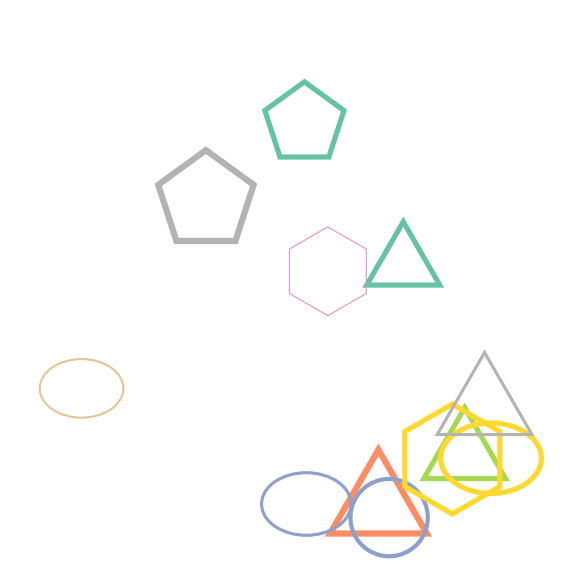[{"shape": "pentagon", "thickness": 2.5, "radius": 0.36, "center": [0.527, 0.786]}, {"shape": "triangle", "thickness": 2.5, "radius": 0.37, "center": [0.698, 0.542]}, {"shape": "triangle", "thickness": 3, "radius": 0.48, "center": [0.655, 0.124]}, {"shape": "circle", "thickness": 2, "radius": 0.33, "center": [0.674, 0.103]}, {"shape": "oval", "thickness": 1.5, "radius": 0.39, "center": [0.53, 0.126]}, {"shape": "hexagon", "thickness": 0.5, "radius": 0.38, "center": [0.568, 0.529]}, {"shape": "triangle", "thickness": 2.5, "radius": 0.41, "center": [0.805, 0.211]}, {"shape": "oval", "thickness": 2.5, "radius": 0.44, "center": [0.85, 0.206]}, {"shape": "hexagon", "thickness": 2.5, "radius": 0.48, "center": [0.783, 0.204]}, {"shape": "oval", "thickness": 1, "radius": 0.36, "center": [0.141, 0.327]}, {"shape": "pentagon", "thickness": 3, "radius": 0.43, "center": [0.357, 0.652]}, {"shape": "triangle", "thickness": 1.5, "radius": 0.47, "center": [0.839, 0.294]}]